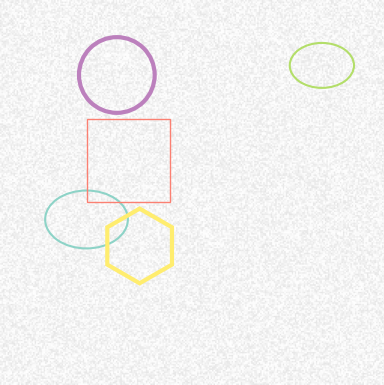[{"shape": "oval", "thickness": 1.5, "radius": 0.54, "center": [0.225, 0.43]}, {"shape": "square", "thickness": 1, "radius": 0.54, "center": [0.334, 0.583]}, {"shape": "oval", "thickness": 1.5, "radius": 0.42, "center": [0.836, 0.83]}, {"shape": "circle", "thickness": 3, "radius": 0.49, "center": [0.303, 0.805]}, {"shape": "hexagon", "thickness": 3, "radius": 0.48, "center": [0.363, 0.361]}]